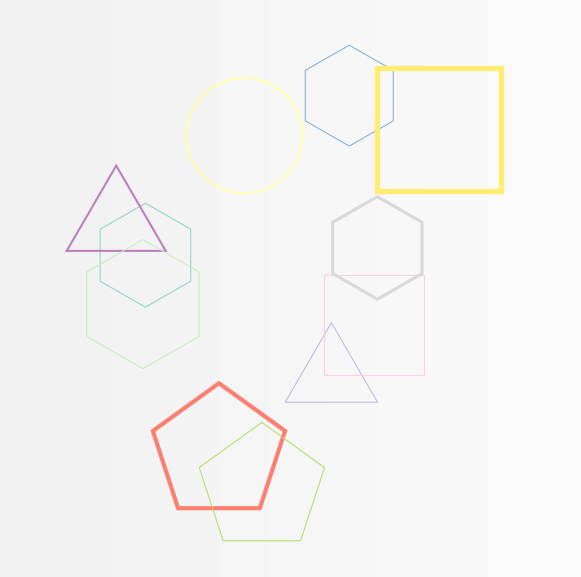[{"shape": "hexagon", "thickness": 0.5, "radius": 0.45, "center": [0.25, 0.557]}, {"shape": "circle", "thickness": 1, "radius": 0.5, "center": [0.42, 0.764]}, {"shape": "triangle", "thickness": 0.5, "radius": 0.46, "center": [0.57, 0.349]}, {"shape": "pentagon", "thickness": 2, "radius": 0.6, "center": [0.377, 0.216]}, {"shape": "hexagon", "thickness": 0.5, "radius": 0.44, "center": [0.601, 0.834]}, {"shape": "pentagon", "thickness": 0.5, "radius": 0.57, "center": [0.451, 0.154]}, {"shape": "square", "thickness": 0.5, "radius": 0.43, "center": [0.643, 0.436]}, {"shape": "hexagon", "thickness": 1.5, "radius": 0.44, "center": [0.649, 0.57]}, {"shape": "triangle", "thickness": 1, "radius": 0.49, "center": [0.2, 0.614]}, {"shape": "hexagon", "thickness": 0.5, "radius": 0.56, "center": [0.246, 0.472]}, {"shape": "square", "thickness": 2.5, "radius": 0.53, "center": [0.756, 0.775]}]